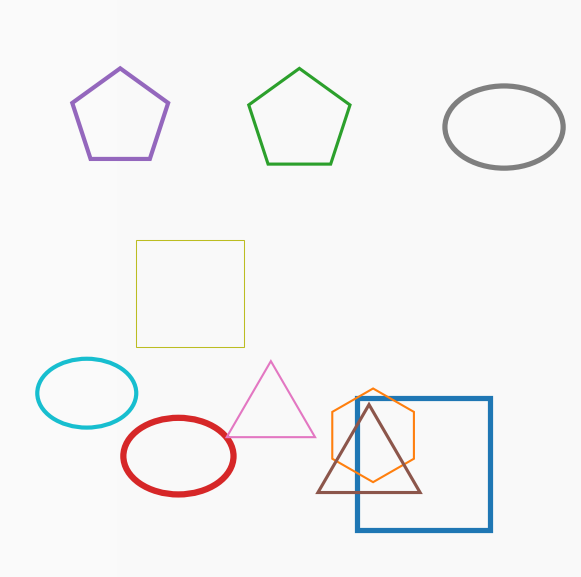[{"shape": "square", "thickness": 2.5, "radius": 0.57, "center": [0.729, 0.196]}, {"shape": "hexagon", "thickness": 1, "radius": 0.41, "center": [0.642, 0.245]}, {"shape": "pentagon", "thickness": 1.5, "radius": 0.46, "center": [0.515, 0.789]}, {"shape": "oval", "thickness": 3, "radius": 0.47, "center": [0.307, 0.209]}, {"shape": "pentagon", "thickness": 2, "radius": 0.43, "center": [0.207, 0.794]}, {"shape": "triangle", "thickness": 1.5, "radius": 0.51, "center": [0.635, 0.197]}, {"shape": "triangle", "thickness": 1, "radius": 0.44, "center": [0.466, 0.286]}, {"shape": "oval", "thickness": 2.5, "radius": 0.51, "center": [0.867, 0.779]}, {"shape": "square", "thickness": 0.5, "radius": 0.46, "center": [0.327, 0.49]}, {"shape": "oval", "thickness": 2, "radius": 0.43, "center": [0.149, 0.318]}]